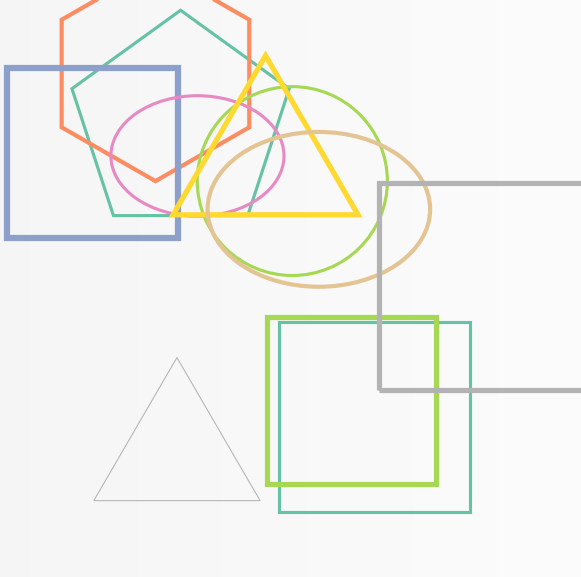[{"shape": "square", "thickness": 1.5, "radius": 0.82, "center": [0.644, 0.277]}, {"shape": "pentagon", "thickness": 1.5, "radius": 0.98, "center": [0.311, 0.785]}, {"shape": "hexagon", "thickness": 2, "radius": 0.93, "center": [0.267, 0.872]}, {"shape": "square", "thickness": 3, "radius": 0.74, "center": [0.159, 0.734]}, {"shape": "oval", "thickness": 1.5, "radius": 0.74, "center": [0.34, 0.729]}, {"shape": "circle", "thickness": 1.5, "radius": 0.82, "center": [0.503, 0.686]}, {"shape": "square", "thickness": 2.5, "radius": 0.73, "center": [0.605, 0.306]}, {"shape": "triangle", "thickness": 2.5, "radius": 0.92, "center": [0.457, 0.719]}, {"shape": "oval", "thickness": 2, "radius": 0.96, "center": [0.549, 0.637]}, {"shape": "square", "thickness": 2.5, "radius": 0.9, "center": [0.831, 0.502]}, {"shape": "triangle", "thickness": 0.5, "radius": 0.83, "center": [0.304, 0.215]}]